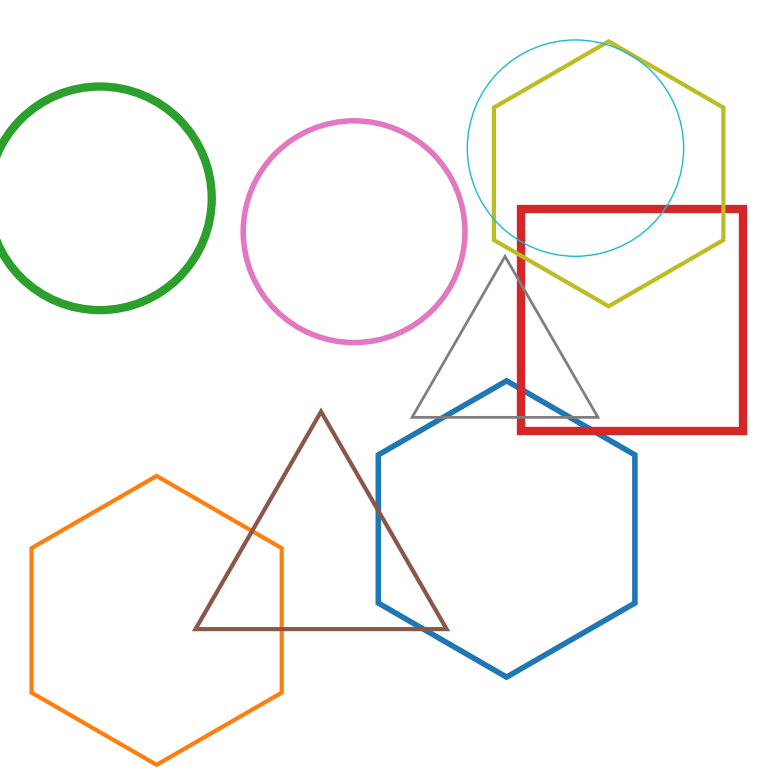[{"shape": "hexagon", "thickness": 2, "radius": 0.96, "center": [0.658, 0.313]}, {"shape": "hexagon", "thickness": 1.5, "radius": 0.94, "center": [0.203, 0.194]}, {"shape": "circle", "thickness": 3, "radius": 0.73, "center": [0.13, 0.742]}, {"shape": "square", "thickness": 3, "radius": 0.72, "center": [0.821, 0.584]}, {"shape": "triangle", "thickness": 1.5, "radius": 0.94, "center": [0.417, 0.277]}, {"shape": "circle", "thickness": 2, "radius": 0.72, "center": [0.46, 0.699]}, {"shape": "triangle", "thickness": 1, "radius": 0.7, "center": [0.656, 0.528]}, {"shape": "hexagon", "thickness": 1.5, "radius": 0.86, "center": [0.79, 0.774]}, {"shape": "circle", "thickness": 0.5, "radius": 0.7, "center": [0.747, 0.808]}]